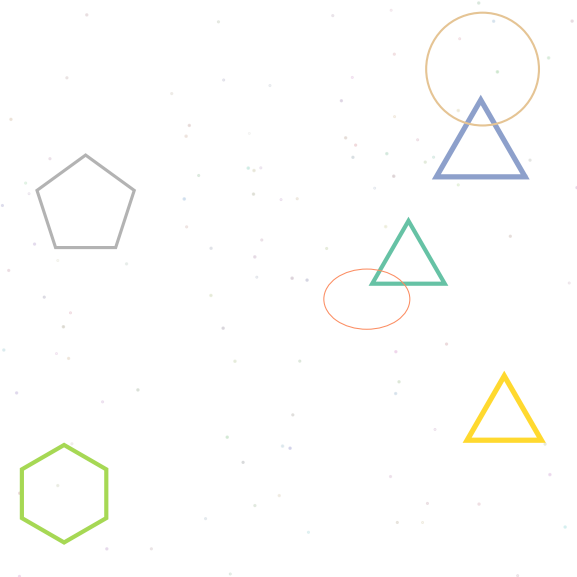[{"shape": "triangle", "thickness": 2, "radius": 0.36, "center": [0.707, 0.544]}, {"shape": "oval", "thickness": 0.5, "radius": 0.37, "center": [0.635, 0.481]}, {"shape": "triangle", "thickness": 2.5, "radius": 0.44, "center": [0.832, 0.737]}, {"shape": "hexagon", "thickness": 2, "radius": 0.42, "center": [0.111, 0.144]}, {"shape": "triangle", "thickness": 2.5, "radius": 0.37, "center": [0.873, 0.274]}, {"shape": "circle", "thickness": 1, "radius": 0.49, "center": [0.836, 0.88]}, {"shape": "pentagon", "thickness": 1.5, "radius": 0.44, "center": [0.148, 0.642]}]